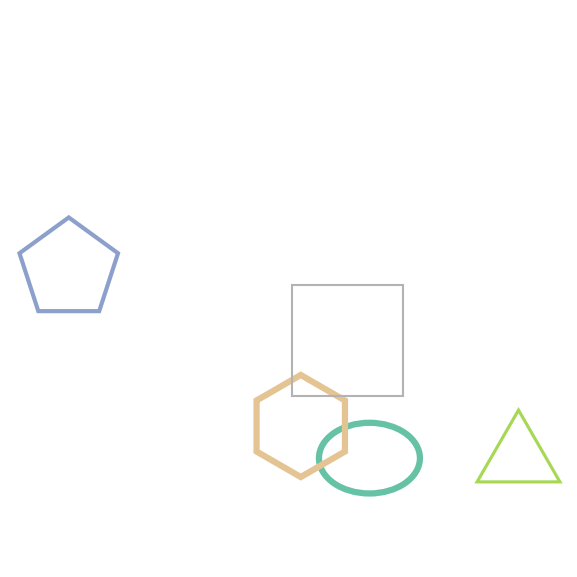[{"shape": "oval", "thickness": 3, "radius": 0.44, "center": [0.64, 0.206]}, {"shape": "pentagon", "thickness": 2, "radius": 0.45, "center": [0.119, 0.533]}, {"shape": "triangle", "thickness": 1.5, "radius": 0.41, "center": [0.898, 0.206]}, {"shape": "hexagon", "thickness": 3, "radius": 0.44, "center": [0.521, 0.261]}, {"shape": "square", "thickness": 1, "radius": 0.48, "center": [0.602, 0.409]}]